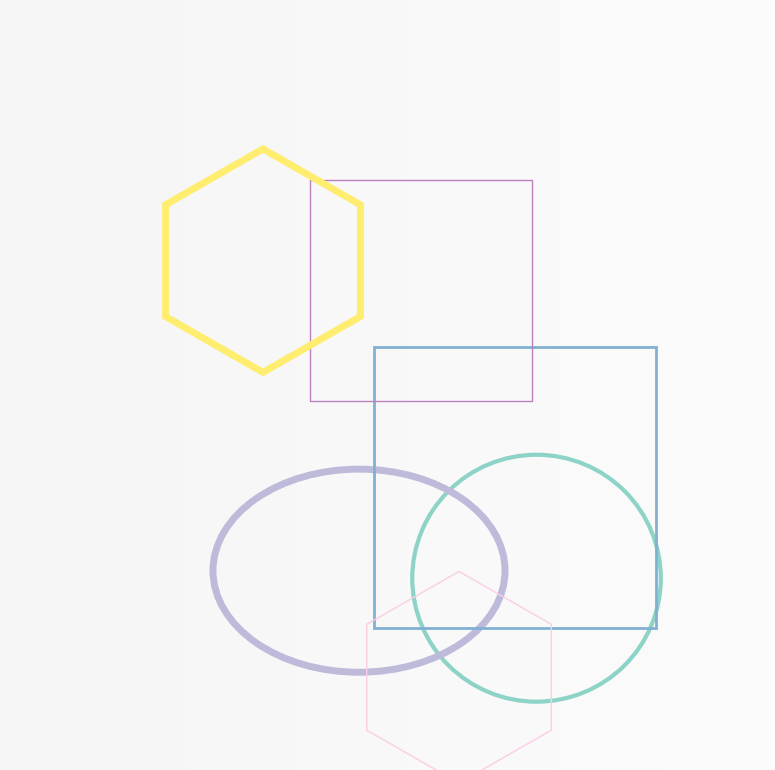[{"shape": "circle", "thickness": 1.5, "radius": 0.8, "center": [0.692, 0.249]}, {"shape": "oval", "thickness": 2.5, "radius": 0.94, "center": [0.463, 0.259]}, {"shape": "square", "thickness": 1, "radius": 0.91, "center": [0.665, 0.367]}, {"shape": "hexagon", "thickness": 0.5, "radius": 0.69, "center": [0.592, 0.12]}, {"shape": "square", "thickness": 0.5, "radius": 0.72, "center": [0.544, 0.623]}, {"shape": "hexagon", "thickness": 2.5, "radius": 0.73, "center": [0.339, 0.661]}]